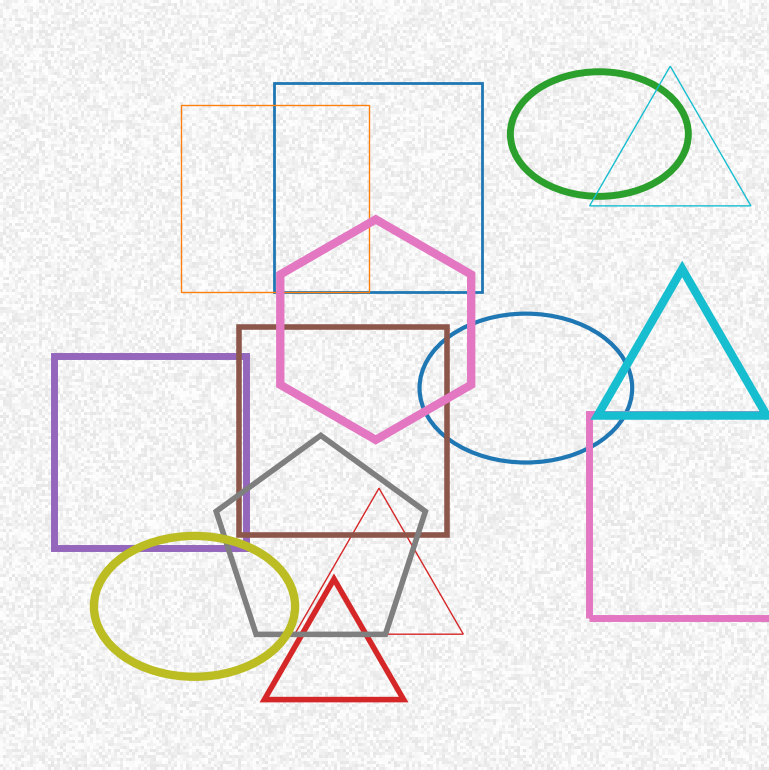[{"shape": "oval", "thickness": 1.5, "radius": 0.69, "center": [0.683, 0.496]}, {"shape": "square", "thickness": 1, "radius": 0.68, "center": [0.491, 0.757]}, {"shape": "square", "thickness": 0.5, "radius": 0.61, "center": [0.357, 0.742]}, {"shape": "oval", "thickness": 2.5, "radius": 0.58, "center": [0.778, 0.826]}, {"shape": "triangle", "thickness": 2, "radius": 0.52, "center": [0.434, 0.144]}, {"shape": "triangle", "thickness": 0.5, "radius": 0.63, "center": [0.492, 0.24]}, {"shape": "square", "thickness": 2.5, "radius": 0.62, "center": [0.195, 0.413]}, {"shape": "square", "thickness": 2, "radius": 0.68, "center": [0.445, 0.441]}, {"shape": "square", "thickness": 2.5, "radius": 0.66, "center": [0.898, 0.33]}, {"shape": "hexagon", "thickness": 3, "radius": 0.72, "center": [0.488, 0.572]}, {"shape": "pentagon", "thickness": 2, "radius": 0.71, "center": [0.417, 0.292]}, {"shape": "oval", "thickness": 3, "radius": 0.65, "center": [0.253, 0.213]}, {"shape": "triangle", "thickness": 0.5, "radius": 0.6, "center": [0.87, 0.793]}, {"shape": "triangle", "thickness": 3, "radius": 0.63, "center": [0.886, 0.524]}]